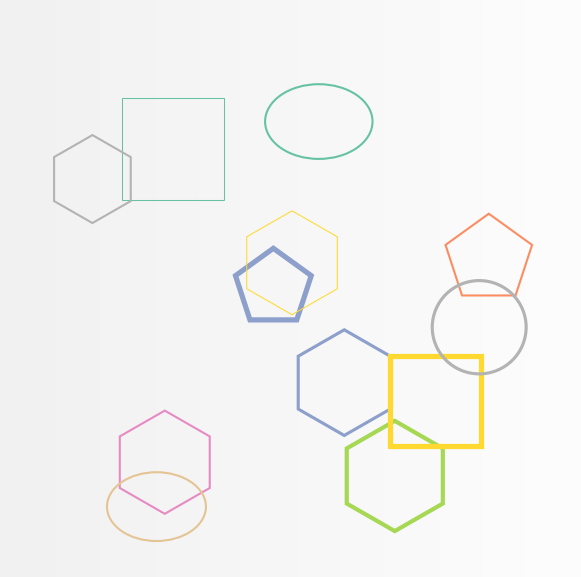[{"shape": "square", "thickness": 0.5, "radius": 0.44, "center": [0.297, 0.741]}, {"shape": "oval", "thickness": 1, "radius": 0.46, "center": [0.548, 0.789]}, {"shape": "pentagon", "thickness": 1, "radius": 0.39, "center": [0.841, 0.551]}, {"shape": "pentagon", "thickness": 2.5, "radius": 0.34, "center": [0.47, 0.501]}, {"shape": "hexagon", "thickness": 1.5, "radius": 0.46, "center": [0.592, 0.337]}, {"shape": "hexagon", "thickness": 1, "radius": 0.45, "center": [0.283, 0.199]}, {"shape": "hexagon", "thickness": 2, "radius": 0.48, "center": [0.679, 0.175]}, {"shape": "square", "thickness": 2.5, "radius": 0.39, "center": [0.749, 0.304]}, {"shape": "hexagon", "thickness": 0.5, "radius": 0.45, "center": [0.502, 0.544]}, {"shape": "oval", "thickness": 1, "radius": 0.43, "center": [0.269, 0.122]}, {"shape": "hexagon", "thickness": 1, "radius": 0.38, "center": [0.159, 0.689]}, {"shape": "circle", "thickness": 1.5, "radius": 0.4, "center": [0.824, 0.432]}]